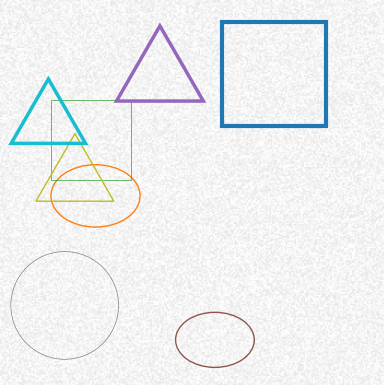[{"shape": "square", "thickness": 3, "radius": 0.67, "center": [0.712, 0.807]}, {"shape": "oval", "thickness": 1, "radius": 0.58, "center": [0.248, 0.491]}, {"shape": "square", "thickness": 0.5, "radius": 0.51, "center": [0.236, 0.637]}, {"shape": "triangle", "thickness": 2.5, "radius": 0.65, "center": [0.415, 0.803]}, {"shape": "oval", "thickness": 1, "radius": 0.51, "center": [0.558, 0.117]}, {"shape": "circle", "thickness": 0.5, "radius": 0.7, "center": [0.168, 0.207]}, {"shape": "triangle", "thickness": 1, "radius": 0.58, "center": [0.195, 0.536]}, {"shape": "triangle", "thickness": 2.5, "radius": 0.56, "center": [0.126, 0.683]}]